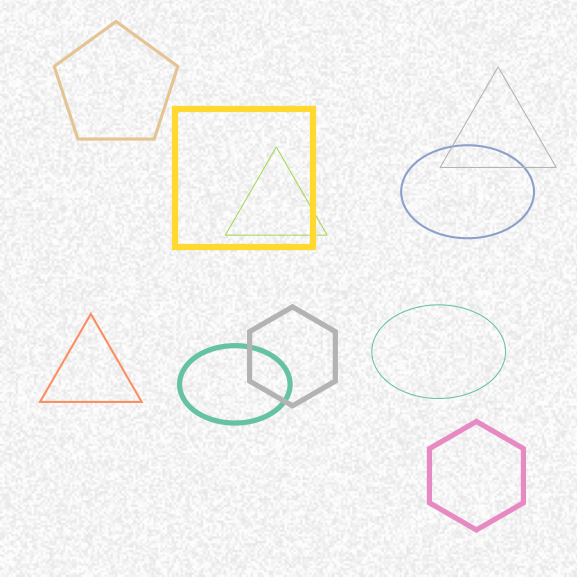[{"shape": "oval", "thickness": 0.5, "radius": 0.58, "center": [0.76, 0.39]}, {"shape": "oval", "thickness": 2.5, "radius": 0.48, "center": [0.407, 0.334]}, {"shape": "triangle", "thickness": 1, "radius": 0.51, "center": [0.157, 0.354]}, {"shape": "oval", "thickness": 1, "radius": 0.58, "center": [0.81, 0.667]}, {"shape": "hexagon", "thickness": 2.5, "radius": 0.47, "center": [0.825, 0.175]}, {"shape": "triangle", "thickness": 0.5, "radius": 0.51, "center": [0.478, 0.643]}, {"shape": "square", "thickness": 3, "radius": 0.6, "center": [0.422, 0.691]}, {"shape": "pentagon", "thickness": 1.5, "radius": 0.56, "center": [0.201, 0.849]}, {"shape": "triangle", "thickness": 0.5, "radius": 0.58, "center": [0.863, 0.767]}, {"shape": "hexagon", "thickness": 2.5, "radius": 0.43, "center": [0.506, 0.382]}]